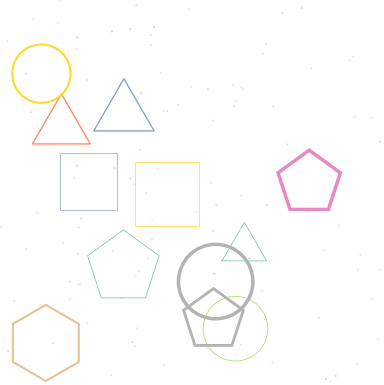[{"shape": "triangle", "thickness": 0.5, "radius": 0.33, "center": [0.635, 0.356]}, {"shape": "pentagon", "thickness": 0.5, "radius": 0.49, "center": [0.32, 0.305]}, {"shape": "triangle", "thickness": 1, "radius": 0.43, "center": [0.159, 0.67]}, {"shape": "triangle", "thickness": 1, "radius": 0.45, "center": [0.322, 0.705]}, {"shape": "square", "thickness": 0.5, "radius": 0.37, "center": [0.231, 0.528]}, {"shape": "pentagon", "thickness": 2.5, "radius": 0.43, "center": [0.803, 0.525]}, {"shape": "circle", "thickness": 0.5, "radius": 0.42, "center": [0.612, 0.146]}, {"shape": "circle", "thickness": 1.5, "radius": 0.38, "center": [0.107, 0.809]}, {"shape": "square", "thickness": 0.5, "radius": 0.41, "center": [0.434, 0.497]}, {"shape": "hexagon", "thickness": 1.5, "radius": 0.49, "center": [0.119, 0.109]}, {"shape": "circle", "thickness": 2.5, "radius": 0.48, "center": [0.56, 0.269]}, {"shape": "pentagon", "thickness": 2, "radius": 0.41, "center": [0.554, 0.169]}]